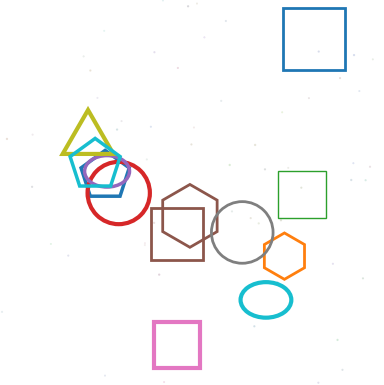[{"shape": "square", "thickness": 2, "radius": 0.4, "center": [0.815, 0.898]}, {"shape": "pentagon", "thickness": 2.5, "radius": 0.33, "center": [0.273, 0.544]}, {"shape": "hexagon", "thickness": 2, "radius": 0.3, "center": [0.739, 0.335]}, {"shape": "square", "thickness": 1, "radius": 0.31, "center": [0.784, 0.495]}, {"shape": "circle", "thickness": 3, "radius": 0.4, "center": [0.308, 0.499]}, {"shape": "oval", "thickness": 2.5, "radius": 0.29, "center": [0.278, 0.555]}, {"shape": "hexagon", "thickness": 2, "radius": 0.41, "center": [0.493, 0.439]}, {"shape": "square", "thickness": 2, "radius": 0.34, "center": [0.459, 0.393]}, {"shape": "square", "thickness": 3, "radius": 0.3, "center": [0.46, 0.104]}, {"shape": "circle", "thickness": 2, "radius": 0.4, "center": [0.629, 0.396]}, {"shape": "triangle", "thickness": 3, "radius": 0.38, "center": [0.229, 0.638]}, {"shape": "pentagon", "thickness": 2.5, "radius": 0.34, "center": [0.247, 0.572]}, {"shape": "oval", "thickness": 3, "radius": 0.33, "center": [0.691, 0.221]}]